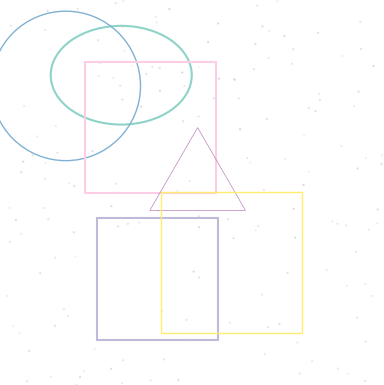[{"shape": "oval", "thickness": 1.5, "radius": 0.92, "center": [0.315, 0.805]}, {"shape": "square", "thickness": 1.5, "radius": 0.79, "center": [0.41, 0.275]}, {"shape": "circle", "thickness": 1, "radius": 0.97, "center": [0.171, 0.777]}, {"shape": "square", "thickness": 1.5, "radius": 0.85, "center": [0.391, 0.668]}, {"shape": "triangle", "thickness": 0.5, "radius": 0.72, "center": [0.513, 0.525]}, {"shape": "square", "thickness": 1, "radius": 0.92, "center": [0.6, 0.317]}]